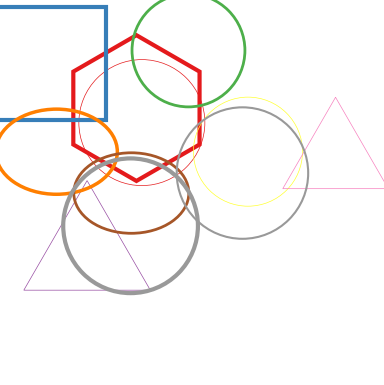[{"shape": "hexagon", "thickness": 3, "radius": 0.95, "center": [0.354, 0.719]}, {"shape": "circle", "thickness": 0.5, "radius": 0.82, "center": [0.368, 0.682]}, {"shape": "square", "thickness": 3, "radius": 0.74, "center": [0.128, 0.835]}, {"shape": "circle", "thickness": 2, "radius": 0.73, "center": [0.49, 0.869]}, {"shape": "triangle", "thickness": 0.5, "radius": 0.95, "center": [0.226, 0.341]}, {"shape": "oval", "thickness": 2.5, "radius": 0.79, "center": [0.147, 0.606]}, {"shape": "circle", "thickness": 0.5, "radius": 0.71, "center": [0.644, 0.606]}, {"shape": "oval", "thickness": 2, "radius": 0.75, "center": [0.341, 0.499]}, {"shape": "triangle", "thickness": 0.5, "radius": 0.79, "center": [0.872, 0.589]}, {"shape": "circle", "thickness": 1.5, "radius": 0.85, "center": [0.63, 0.55]}, {"shape": "circle", "thickness": 3, "radius": 0.87, "center": [0.339, 0.414]}]